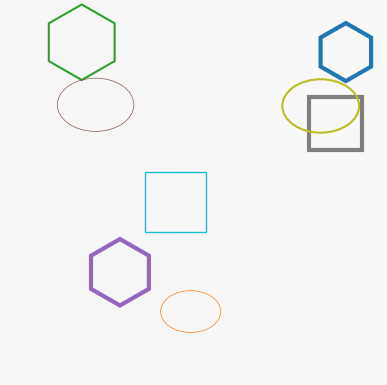[{"shape": "hexagon", "thickness": 3, "radius": 0.38, "center": [0.893, 0.865]}, {"shape": "oval", "thickness": 0.5, "radius": 0.39, "center": [0.492, 0.191]}, {"shape": "hexagon", "thickness": 1.5, "radius": 0.49, "center": [0.211, 0.89]}, {"shape": "hexagon", "thickness": 3, "radius": 0.43, "center": [0.31, 0.293]}, {"shape": "oval", "thickness": 0.5, "radius": 0.49, "center": [0.247, 0.728]}, {"shape": "square", "thickness": 3, "radius": 0.34, "center": [0.866, 0.679]}, {"shape": "oval", "thickness": 1.5, "radius": 0.5, "center": [0.828, 0.725]}, {"shape": "square", "thickness": 1, "radius": 0.39, "center": [0.452, 0.476]}]